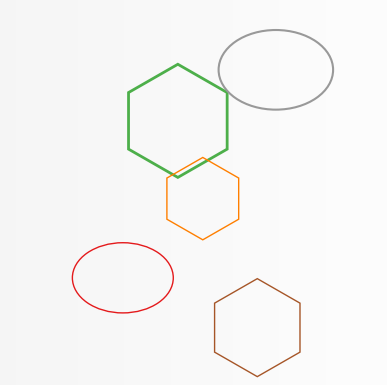[{"shape": "oval", "thickness": 1, "radius": 0.65, "center": [0.317, 0.278]}, {"shape": "hexagon", "thickness": 2, "radius": 0.73, "center": [0.459, 0.686]}, {"shape": "hexagon", "thickness": 1, "radius": 0.53, "center": [0.523, 0.484]}, {"shape": "hexagon", "thickness": 1, "radius": 0.64, "center": [0.664, 0.149]}, {"shape": "oval", "thickness": 1.5, "radius": 0.74, "center": [0.712, 0.819]}]